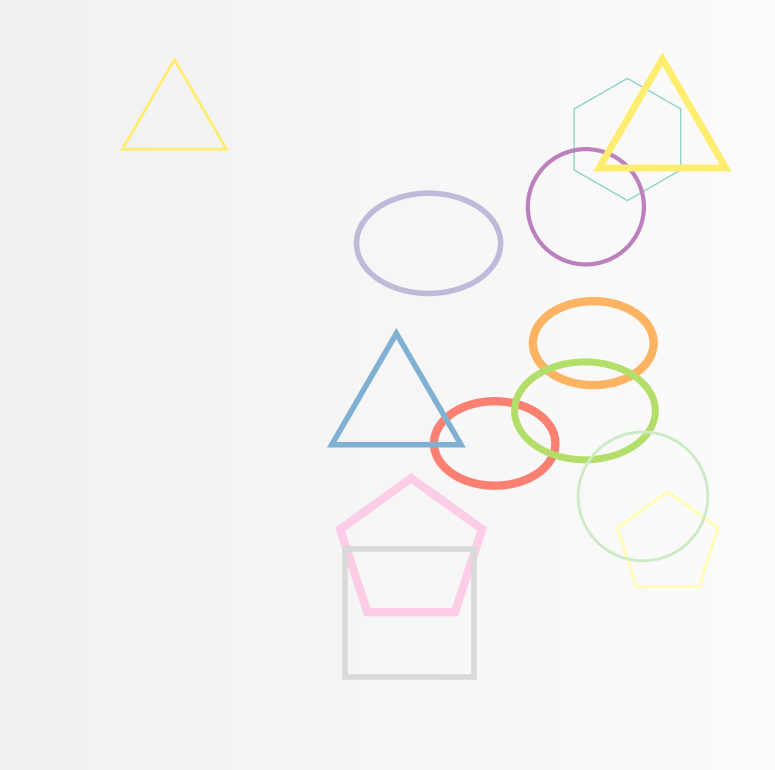[{"shape": "hexagon", "thickness": 0.5, "radius": 0.4, "center": [0.81, 0.819]}, {"shape": "pentagon", "thickness": 1, "radius": 0.34, "center": [0.862, 0.293]}, {"shape": "oval", "thickness": 2, "radius": 0.46, "center": [0.553, 0.684]}, {"shape": "oval", "thickness": 3, "radius": 0.39, "center": [0.638, 0.424]}, {"shape": "triangle", "thickness": 2, "radius": 0.48, "center": [0.511, 0.471]}, {"shape": "oval", "thickness": 3, "radius": 0.39, "center": [0.765, 0.554]}, {"shape": "oval", "thickness": 2.5, "radius": 0.45, "center": [0.755, 0.466]}, {"shape": "pentagon", "thickness": 3, "radius": 0.48, "center": [0.531, 0.283]}, {"shape": "square", "thickness": 2, "radius": 0.42, "center": [0.528, 0.204]}, {"shape": "circle", "thickness": 1.5, "radius": 0.37, "center": [0.756, 0.731]}, {"shape": "circle", "thickness": 1, "radius": 0.42, "center": [0.83, 0.355]}, {"shape": "triangle", "thickness": 1, "radius": 0.39, "center": [0.225, 0.845]}, {"shape": "triangle", "thickness": 2.5, "radius": 0.47, "center": [0.855, 0.829]}]